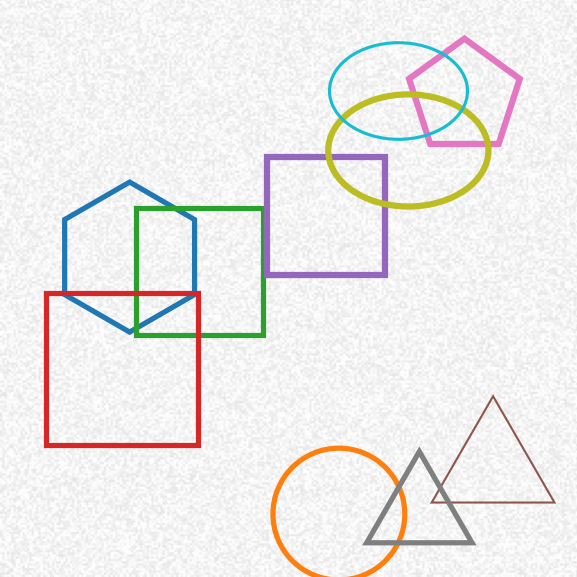[{"shape": "hexagon", "thickness": 2.5, "radius": 0.65, "center": [0.224, 0.554]}, {"shape": "circle", "thickness": 2.5, "radius": 0.57, "center": [0.587, 0.109]}, {"shape": "square", "thickness": 2.5, "radius": 0.55, "center": [0.346, 0.529]}, {"shape": "square", "thickness": 2.5, "radius": 0.66, "center": [0.211, 0.361]}, {"shape": "square", "thickness": 3, "radius": 0.51, "center": [0.565, 0.625]}, {"shape": "triangle", "thickness": 1, "radius": 0.61, "center": [0.854, 0.19]}, {"shape": "pentagon", "thickness": 3, "radius": 0.5, "center": [0.804, 0.831]}, {"shape": "triangle", "thickness": 2.5, "radius": 0.53, "center": [0.726, 0.112]}, {"shape": "oval", "thickness": 3, "radius": 0.69, "center": [0.707, 0.739]}, {"shape": "oval", "thickness": 1.5, "radius": 0.6, "center": [0.69, 0.842]}]